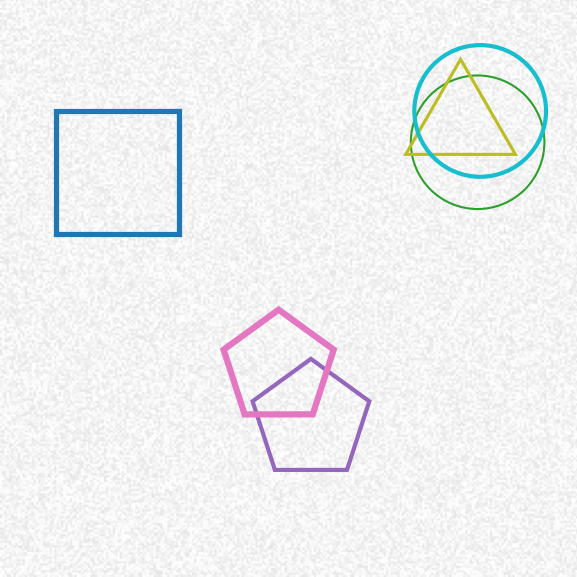[{"shape": "square", "thickness": 2.5, "radius": 0.53, "center": [0.203, 0.701]}, {"shape": "circle", "thickness": 1, "radius": 0.58, "center": [0.827, 0.753]}, {"shape": "pentagon", "thickness": 2, "radius": 0.53, "center": [0.538, 0.271]}, {"shape": "pentagon", "thickness": 3, "radius": 0.5, "center": [0.483, 0.363]}, {"shape": "triangle", "thickness": 1.5, "radius": 0.55, "center": [0.798, 0.787]}, {"shape": "circle", "thickness": 2, "radius": 0.57, "center": [0.832, 0.807]}]